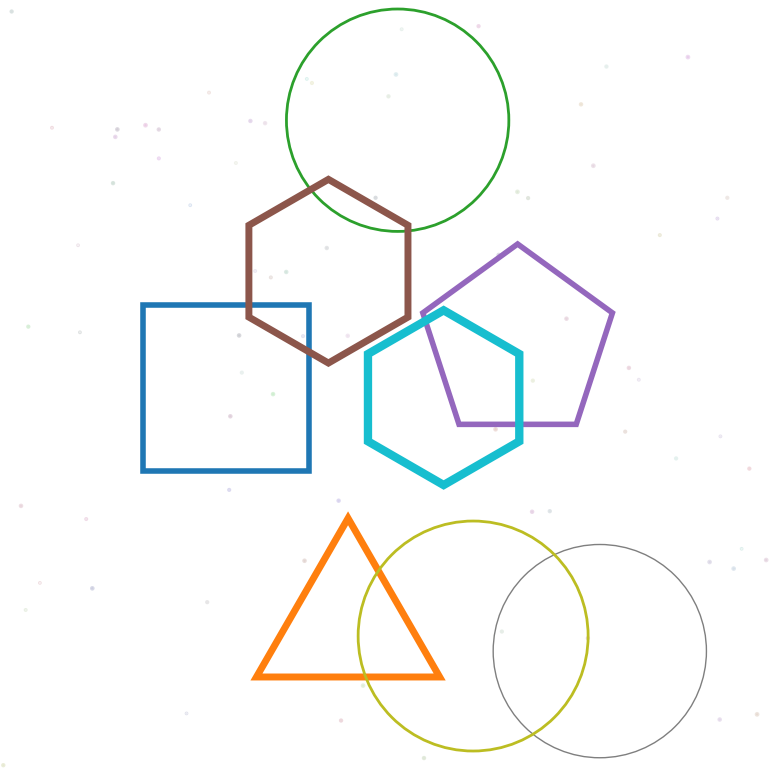[{"shape": "square", "thickness": 2, "radius": 0.54, "center": [0.293, 0.496]}, {"shape": "triangle", "thickness": 2.5, "radius": 0.69, "center": [0.452, 0.189]}, {"shape": "circle", "thickness": 1, "radius": 0.72, "center": [0.516, 0.844]}, {"shape": "pentagon", "thickness": 2, "radius": 0.65, "center": [0.672, 0.554]}, {"shape": "hexagon", "thickness": 2.5, "radius": 0.6, "center": [0.427, 0.648]}, {"shape": "circle", "thickness": 0.5, "radius": 0.69, "center": [0.779, 0.154]}, {"shape": "circle", "thickness": 1, "radius": 0.75, "center": [0.614, 0.174]}, {"shape": "hexagon", "thickness": 3, "radius": 0.57, "center": [0.576, 0.484]}]